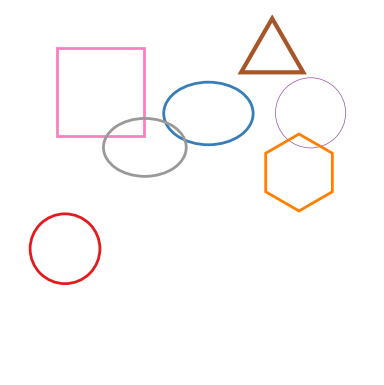[{"shape": "circle", "thickness": 2, "radius": 0.45, "center": [0.169, 0.354]}, {"shape": "oval", "thickness": 2, "radius": 0.58, "center": [0.541, 0.705]}, {"shape": "circle", "thickness": 0.5, "radius": 0.46, "center": [0.807, 0.707]}, {"shape": "hexagon", "thickness": 2, "radius": 0.5, "center": [0.777, 0.552]}, {"shape": "triangle", "thickness": 3, "radius": 0.47, "center": [0.707, 0.859]}, {"shape": "square", "thickness": 2, "radius": 0.57, "center": [0.262, 0.761]}, {"shape": "oval", "thickness": 2, "radius": 0.54, "center": [0.376, 0.617]}]